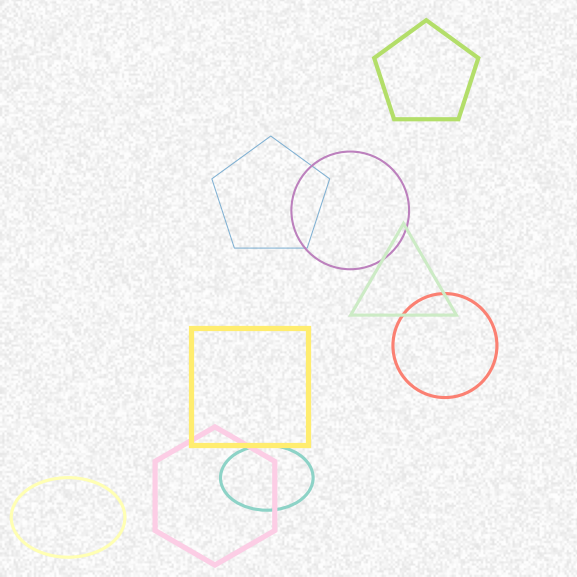[{"shape": "oval", "thickness": 1.5, "radius": 0.4, "center": [0.462, 0.172]}, {"shape": "oval", "thickness": 1.5, "radius": 0.49, "center": [0.118, 0.103]}, {"shape": "circle", "thickness": 1.5, "radius": 0.45, "center": [0.77, 0.401]}, {"shape": "pentagon", "thickness": 0.5, "radius": 0.54, "center": [0.469, 0.656]}, {"shape": "pentagon", "thickness": 2, "radius": 0.47, "center": [0.738, 0.869]}, {"shape": "hexagon", "thickness": 2.5, "radius": 0.6, "center": [0.372, 0.14]}, {"shape": "circle", "thickness": 1, "radius": 0.51, "center": [0.606, 0.635]}, {"shape": "triangle", "thickness": 1.5, "radius": 0.53, "center": [0.699, 0.506]}, {"shape": "square", "thickness": 2.5, "radius": 0.51, "center": [0.432, 0.329]}]